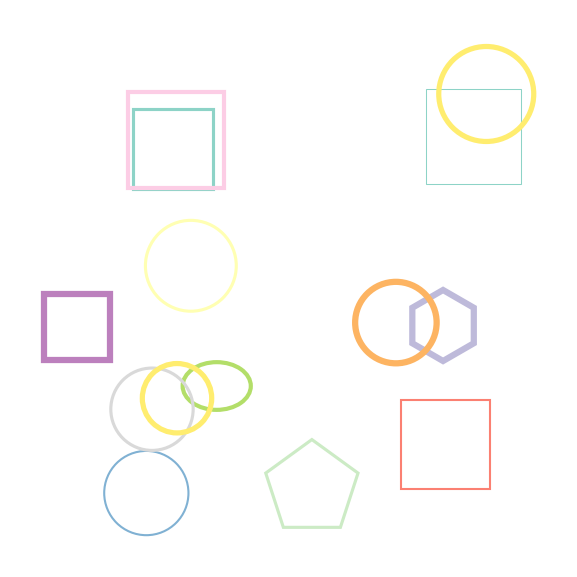[{"shape": "square", "thickness": 1.5, "radius": 0.35, "center": [0.3, 0.741]}, {"shape": "square", "thickness": 0.5, "radius": 0.41, "center": [0.82, 0.762]}, {"shape": "circle", "thickness": 1.5, "radius": 0.39, "center": [0.33, 0.539]}, {"shape": "hexagon", "thickness": 3, "radius": 0.31, "center": [0.767, 0.436]}, {"shape": "square", "thickness": 1, "radius": 0.38, "center": [0.771, 0.229]}, {"shape": "circle", "thickness": 1, "radius": 0.36, "center": [0.253, 0.145]}, {"shape": "circle", "thickness": 3, "radius": 0.35, "center": [0.686, 0.441]}, {"shape": "oval", "thickness": 2, "radius": 0.3, "center": [0.375, 0.331]}, {"shape": "square", "thickness": 2, "radius": 0.41, "center": [0.305, 0.756]}, {"shape": "circle", "thickness": 1.5, "radius": 0.36, "center": [0.263, 0.291]}, {"shape": "square", "thickness": 3, "radius": 0.29, "center": [0.134, 0.433]}, {"shape": "pentagon", "thickness": 1.5, "radius": 0.42, "center": [0.54, 0.154]}, {"shape": "circle", "thickness": 2.5, "radius": 0.41, "center": [0.842, 0.836]}, {"shape": "circle", "thickness": 2.5, "radius": 0.3, "center": [0.307, 0.31]}]